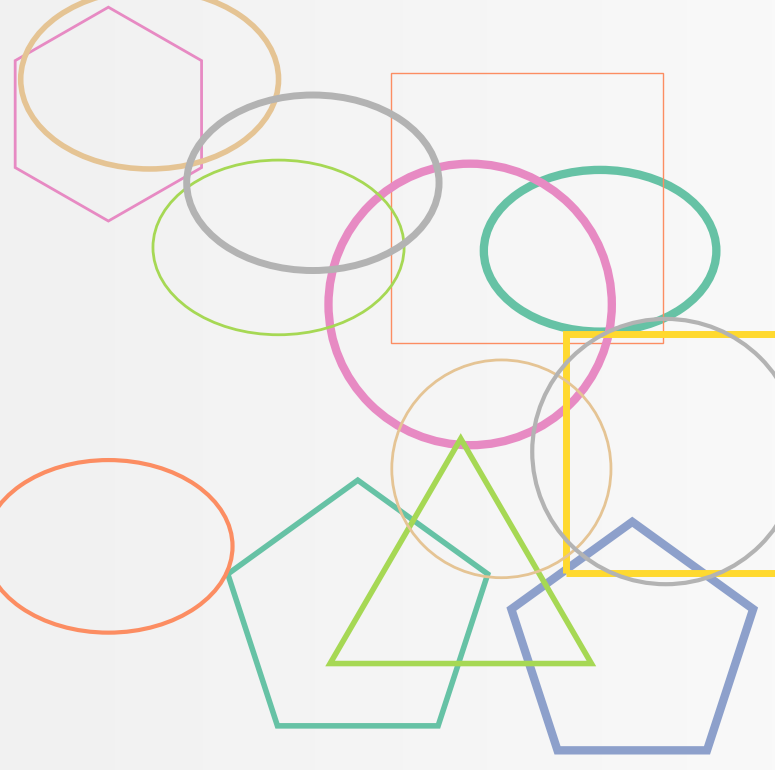[{"shape": "pentagon", "thickness": 2, "radius": 0.88, "center": [0.462, 0.2]}, {"shape": "oval", "thickness": 3, "radius": 0.75, "center": [0.774, 0.674]}, {"shape": "square", "thickness": 0.5, "radius": 0.88, "center": [0.68, 0.73]}, {"shape": "oval", "thickness": 1.5, "radius": 0.8, "center": [0.14, 0.29]}, {"shape": "pentagon", "thickness": 3, "radius": 0.82, "center": [0.816, 0.158]}, {"shape": "circle", "thickness": 3, "radius": 0.91, "center": [0.607, 0.605]}, {"shape": "hexagon", "thickness": 1, "radius": 0.69, "center": [0.14, 0.852]}, {"shape": "triangle", "thickness": 2, "radius": 0.97, "center": [0.595, 0.236]}, {"shape": "oval", "thickness": 1, "radius": 0.81, "center": [0.359, 0.679]}, {"shape": "square", "thickness": 2.5, "radius": 0.78, "center": [0.885, 0.411]}, {"shape": "oval", "thickness": 2, "radius": 0.83, "center": [0.193, 0.897]}, {"shape": "circle", "thickness": 1, "radius": 0.71, "center": [0.647, 0.391]}, {"shape": "circle", "thickness": 1.5, "radius": 0.86, "center": [0.859, 0.414]}, {"shape": "oval", "thickness": 2.5, "radius": 0.81, "center": [0.404, 0.763]}]